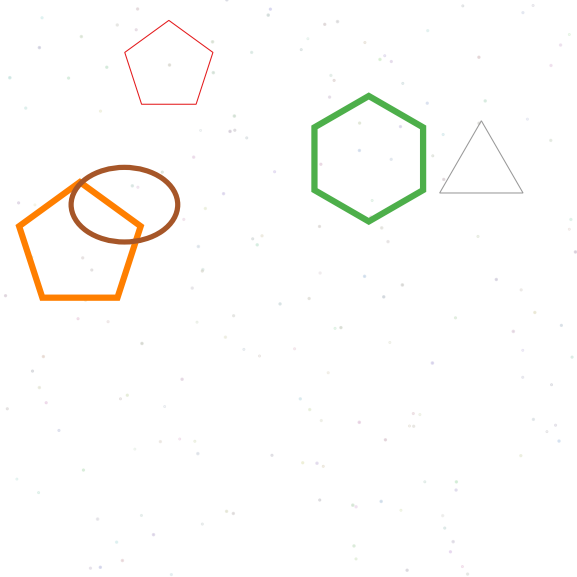[{"shape": "pentagon", "thickness": 0.5, "radius": 0.4, "center": [0.292, 0.884]}, {"shape": "hexagon", "thickness": 3, "radius": 0.54, "center": [0.639, 0.724]}, {"shape": "pentagon", "thickness": 3, "radius": 0.55, "center": [0.138, 0.573]}, {"shape": "oval", "thickness": 2.5, "radius": 0.46, "center": [0.215, 0.645]}, {"shape": "triangle", "thickness": 0.5, "radius": 0.42, "center": [0.834, 0.707]}]